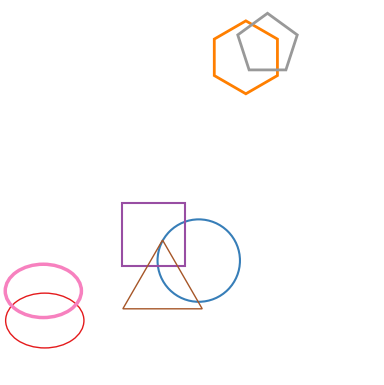[{"shape": "oval", "thickness": 1, "radius": 0.51, "center": [0.116, 0.167]}, {"shape": "circle", "thickness": 1.5, "radius": 0.54, "center": [0.516, 0.323]}, {"shape": "square", "thickness": 1.5, "radius": 0.41, "center": [0.399, 0.391]}, {"shape": "hexagon", "thickness": 2, "radius": 0.47, "center": [0.639, 0.851]}, {"shape": "triangle", "thickness": 1, "radius": 0.6, "center": [0.422, 0.257]}, {"shape": "oval", "thickness": 2.5, "radius": 0.49, "center": [0.113, 0.244]}, {"shape": "pentagon", "thickness": 2, "radius": 0.41, "center": [0.695, 0.884]}]